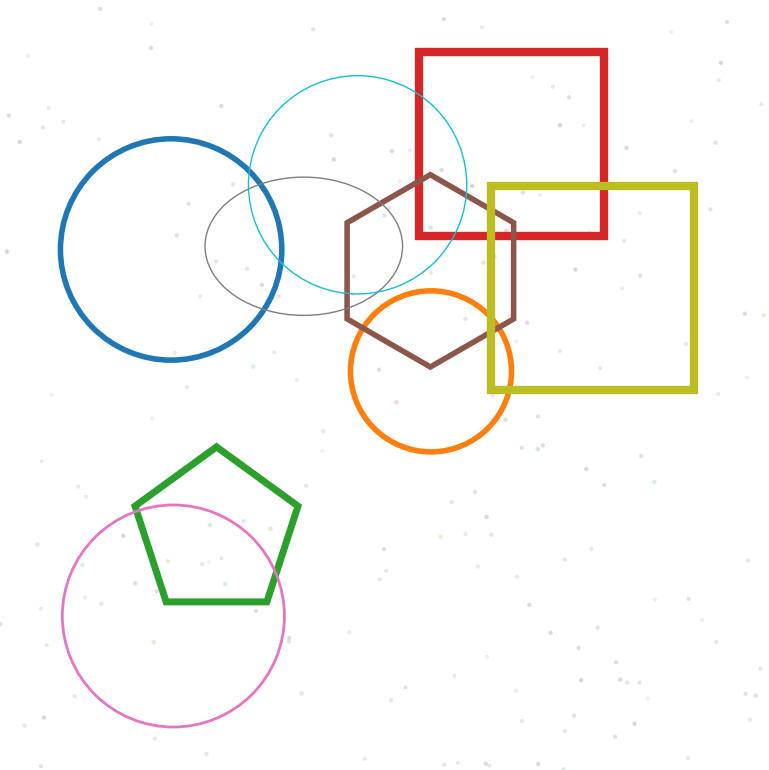[{"shape": "circle", "thickness": 2, "radius": 0.72, "center": [0.222, 0.676]}, {"shape": "circle", "thickness": 2, "radius": 0.52, "center": [0.56, 0.518]}, {"shape": "pentagon", "thickness": 2.5, "radius": 0.56, "center": [0.281, 0.308]}, {"shape": "square", "thickness": 3, "radius": 0.6, "center": [0.664, 0.813]}, {"shape": "hexagon", "thickness": 2, "radius": 0.62, "center": [0.559, 0.648]}, {"shape": "circle", "thickness": 1, "radius": 0.72, "center": [0.225, 0.2]}, {"shape": "oval", "thickness": 0.5, "radius": 0.64, "center": [0.395, 0.68]}, {"shape": "square", "thickness": 3, "radius": 0.66, "center": [0.769, 0.626]}, {"shape": "circle", "thickness": 0.5, "radius": 0.71, "center": [0.464, 0.76]}]